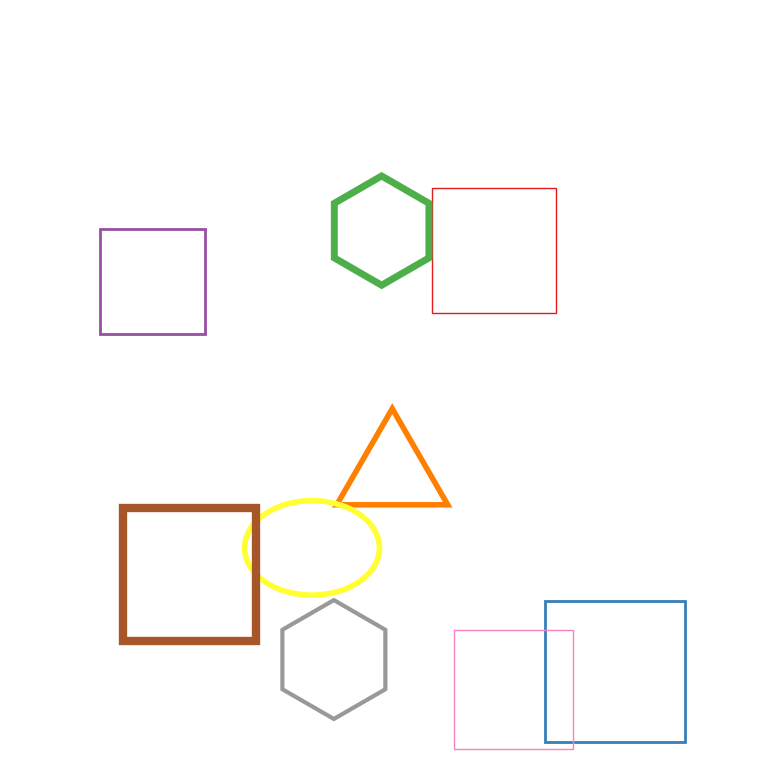[{"shape": "square", "thickness": 0.5, "radius": 0.41, "center": [0.642, 0.675]}, {"shape": "square", "thickness": 1, "radius": 0.46, "center": [0.799, 0.128]}, {"shape": "hexagon", "thickness": 2.5, "radius": 0.35, "center": [0.496, 0.701]}, {"shape": "square", "thickness": 1, "radius": 0.34, "center": [0.198, 0.635]}, {"shape": "triangle", "thickness": 2, "radius": 0.42, "center": [0.509, 0.386]}, {"shape": "oval", "thickness": 2, "radius": 0.44, "center": [0.405, 0.288]}, {"shape": "square", "thickness": 3, "radius": 0.43, "center": [0.246, 0.254]}, {"shape": "square", "thickness": 0.5, "radius": 0.39, "center": [0.667, 0.104]}, {"shape": "hexagon", "thickness": 1.5, "radius": 0.39, "center": [0.434, 0.143]}]